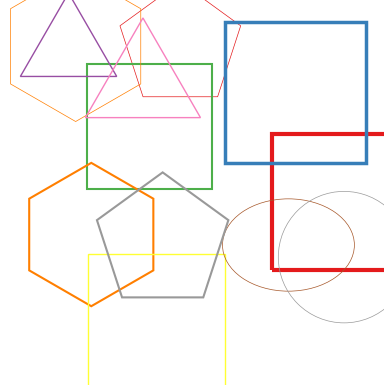[{"shape": "pentagon", "thickness": 0.5, "radius": 0.82, "center": [0.468, 0.882]}, {"shape": "square", "thickness": 3, "radius": 0.89, "center": [0.883, 0.476]}, {"shape": "square", "thickness": 2.5, "radius": 0.92, "center": [0.769, 0.76]}, {"shape": "square", "thickness": 1.5, "radius": 0.81, "center": [0.389, 0.672]}, {"shape": "triangle", "thickness": 1, "radius": 0.72, "center": [0.178, 0.874]}, {"shape": "hexagon", "thickness": 1.5, "radius": 0.93, "center": [0.237, 0.391]}, {"shape": "hexagon", "thickness": 0.5, "radius": 0.98, "center": [0.196, 0.88]}, {"shape": "square", "thickness": 1, "radius": 0.89, "center": [0.407, 0.161]}, {"shape": "oval", "thickness": 0.5, "radius": 0.86, "center": [0.749, 0.364]}, {"shape": "triangle", "thickness": 1, "radius": 0.86, "center": [0.371, 0.781]}, {"shape": "pentagon", "thickness": 1.5, "radius": 0.9, "center": [0.422, 0.373]}, {"shape": "circle", "thickness": 0.5, "radius": 0.85, "center": [0.894, 0.332]}]